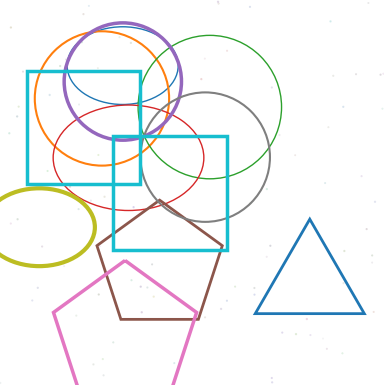[{"shape": "triangle", "thickness": 2, "radius": 0.82, "center": [0.805, 0.267]}, {"shape": "oval", "thickness": 1, "radius": 0.72, "center": [0.319, 0.83]}, {"shape": "circle", "thickness": 1.5, "radius": 0.87, "center": [0.265, 0.744]}, {"shape": "circle", "thickness": 1, "radius": 0.93, "center": [0.545, 0.722]}, {"shape": "oval", "thickness": 1, "radius": 0.98, "center": [0.334, 0.59]}, {"shape": "circle", "thickness": 2.5, "radius": 0.76, "center": [0.319, 0.788]}, {"shape": "pentagon", "thickness": 2, "radius": 0.86, "center": [0.415, 0.309]}, {"shape": "pentagon", "thickness": 2.5, "radius": 0.98, "center": [0.325, 0.128]}, {"shape": "circle", "thickness": 1.5, "radius": 0.84, "center": [0.533, 0.592]}, {"shape": "oval", "thickness": 3, "radius": 0.72, "center": [0.102, 0.41]}, {"shape": "square", "thickness": 2.5, "radius": 0.74, "center": [0.441, 0.499]}, {"shape": "square", "thickness": 2.5, "radius": 0.73, "center": [0.217, 0.67]}]